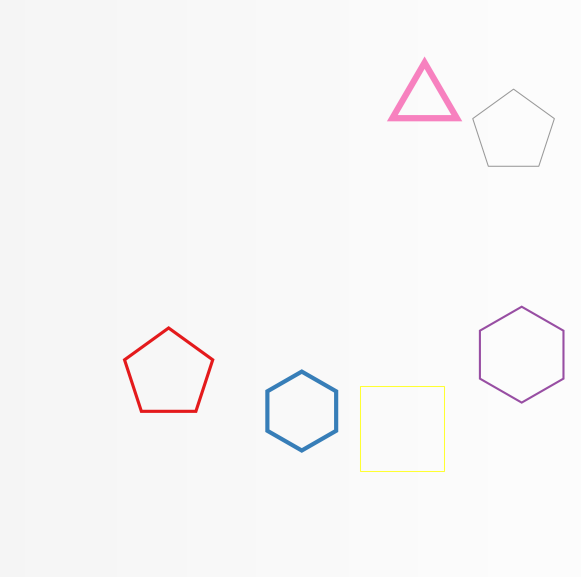[{"shape": "pentagon", "thickness": 1.5, "radius": 0.4, "center": [0.29, 0.351]}, {"shape": "hexagon", "thickness": 2, "radius": 0.34, "center": [0.519, 0.287]}, {"shape": "hexagon", "thickness": 1, "radius": 0.42, "center": [0.898, 0.385]}, {"shape": "square", "thickness": 0.5, "radius": 0.36, "center": [0.691, 0.257]}, {"shape": "triangle", "thickness": 3, "radius": 0.32, "center": [0.73, 0.827]}, {"shape": "pentagon", "thickness": 0.5, "radius": 0.37, "center": [0.884, 0.771]}]